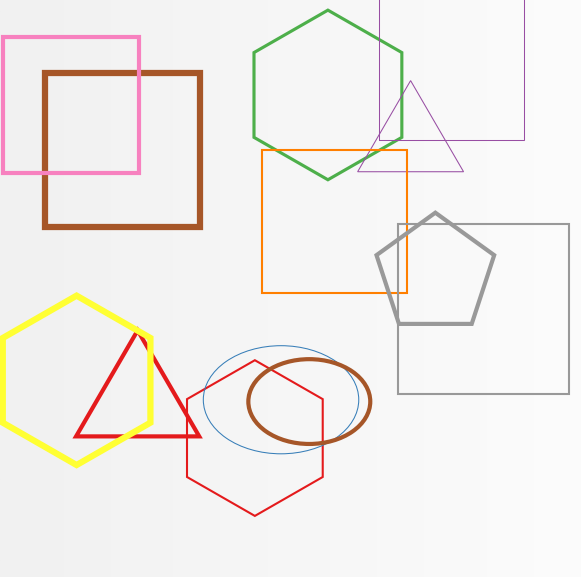[{"shape": "hexagon", "thickness": 1, "radius": 0.67, "center": [0.438, 0.241]}, {"shape": "triangle", "thickness": 2, "radius": 0.61, "center": [0.237, 0.305]}, {"shape": "oval", "thickness": 0.5, "radius": 0.67, "center": [0.484, 0.307]}, {"shape": "hexagon", "thickness": 1.5, "radius": 0.73, "center": [0.564, 0.835]}, {"shape": "triangle", "thickness": 0.5, "radius": 0.53, "center": [0.706, 0.754]}, {"shape": "square", "thickness": 0.5, "radius": 0.62, "center": [0.777, 0.881]}, {"shape": "square", "thickness": 1, "radius": 0.62, "center": [0.575, 0.616]}, {"shape": "hexagon", "thickness": 3, "radius": 0.73, "center": [0.132, 0.341]}, {"shape": "square", "thickness": 3, "radius": 0.67, "center": [0.21, 0.74]}, {"shape": "oval", "thickness": 2, "radius": 0.52, "center": [0.532, 0.304]}, {"shape": "square", "thickness": 2, "radius": 0.59, "center": [0.123, 0.817]}, {"shape": "pentagon", "thickness": 2, "radius": 0.53, "center": [0.749, 0.524]}, {"shape": "square", "thickness": 1, "radius": 0.74, "center": [0.832, 0.465]}]